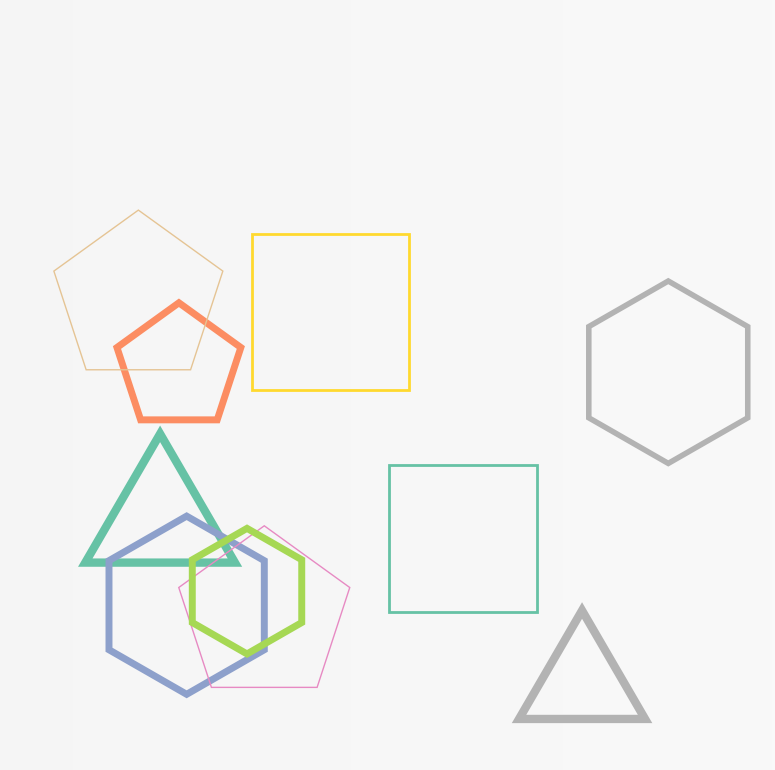[{"shape": "triangle", "thickness": 3, "radius": 0.56, "center": [0.207, 0.325]}, {"shape": "square", "thickness": 1, "radius": 0.48, "center": [0.597, 0.301]}, {"shape": "pentagon", "thickness": 2.5, "radius": 0.42, "center": [0.231, 0.523]}, {"shape": "hexagon", "thickness": 2.5, "radius": 0.58, "center": [0.241, 0.214]}, {"shape": "pentagon", "thickness": 0.5, "radius": 0.58, "center": [0.341, 0.201]}, {"shape": "hexagon", "thickness": 2.5, "radius": 0.41, "center": [0.319, 0.232]}, {"shape": "square", "thickness": 1, "radius": 0.51, "center": [0.426, 0.595]}, {"shape": "pentagon", "thickness": 0.5, "radius": 0.57, "center": [0.179, 0.613]}, {"shape": "hexagon", "thickness": 2, "radius": 0.59, "center": [0.862, 0.517]}, {"shape": "triangle", "thickness": 3, "radius": 0.47, "center": [0.751, 0.113]}]